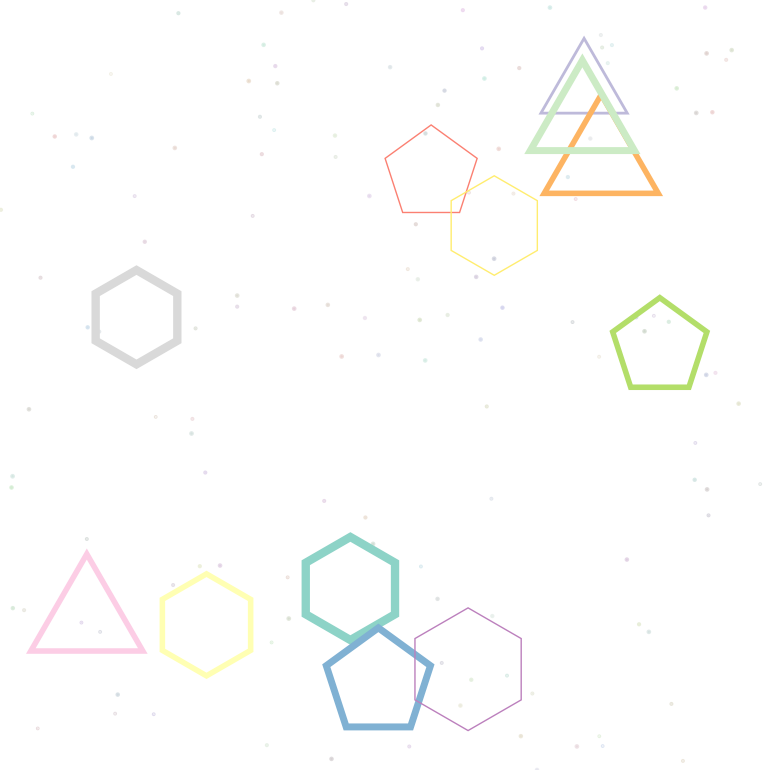[{"shape": "hexagon", "thickness": 3, "radius": 0.33, "center": [0.455, 0.236]}, {"shape": "hexagon", "thickness": 2, "radius": 0.33, "center": [0.268, 0.188]}, {"shape": "triangle", "thickness": 1, "radius": 0.32, "center": [0.759, 0.885]}, {"shape": "pentagon", "thickness": 0.5, "radius": 0.31, "center": [0.56, 0.775]}, {"shape": "pentagon", "thickness": 2.5, "radius": 0.36, "center": [0.491, 0.113]}, {"shape": "triangle", "thickness": 2, "radius": 0.43, "center": [0.781, 0.792]}, {"shape": "pentagon", "thickness": 2, "radius": 0.32, "center": [0.857, 0.549]}, {"shape": "triangle", "thickness": 2, "radius": 0.42, "center": [0.113, 0.197]}, {"shape": "hexagon", "thickness": 3, "radius": 0.31, "center": [0.177, 0.588]}, {"shape": "hexagon", "thickness": 0.5, "radius": 0.4, "center": [0.608, 0.131]}, {"shape": "triangle", "thickness": 2.5, "radius": 0.39, "center": [0.756, 0.843]}, {"shape": "hexagon", "thickness": 0.5, "radius": 0.32, "center": [0.642, 0.707]}]